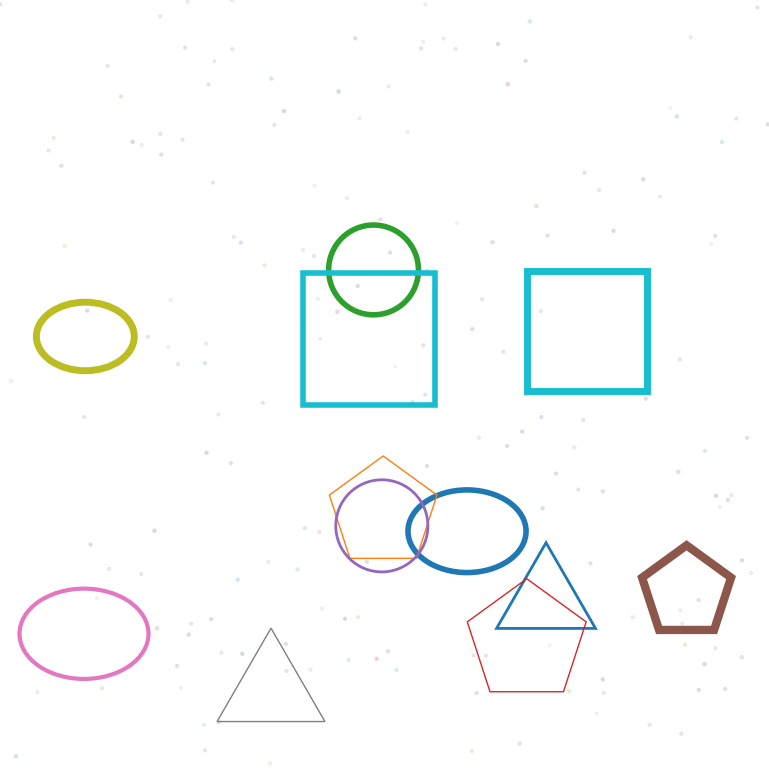[{"shape": "triangle", "thickness": 1, "radius": 0.37, "center": [0.709, 0.221]}, {"shape": "oval", "thickness": 2, "radius": 0.38, "center": [0.607, 0.31]}, {"shape": "pentagon", "thickness": 0.5, "radius": 0.37, "center": [0.498, 0.334]}, {"shape": "circle", "thickness": 2, "radius": 0.29, "center": [0.485, 0.649]}, {"shape": "pentagon", "thickness": 0.5, "radius": 0.41, "center": [0.684, 0.167]}, {"shape": "circle", "thickness": 1, "radius": 0.3, "center": [0.496, 0.317]}, {"shape": "pentagon", "thickness": 3, "radius": 0.3, "center": [0.892, 0.231]}, {"shape": "oval", "thickness": 1.5, "radius": 0.42, "center": [0.109, 0.177]}, {"shape": "triangle", "thickness": 0.5, "radius": 0.4, "center": [0.352, 0.103]}, {"shape": "oval", "thickness": 2.5, "radius": 0.32, "center": [0.111, 0.563]}, {"shape": "square", "thickness": 2, "radius": 0.43, "center": [0.479, 0.56]}, {"shape": "square", "thickness": 2.5, "radius": 0.39, "center": [0.763, 0.57]}]